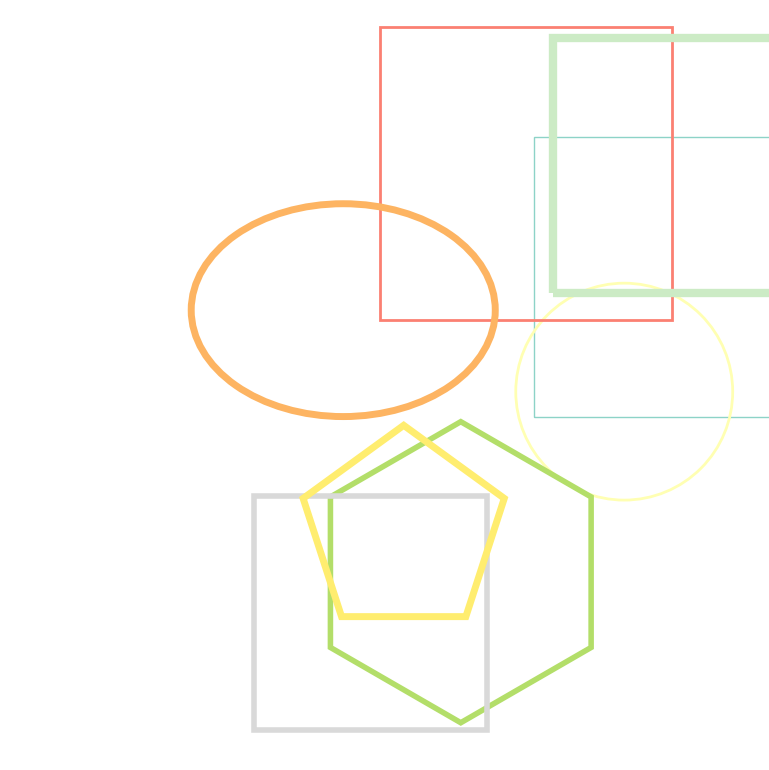[{"shape": "square", "thickness": 0.5, "radius": 0.91, "center": [0.876, 0.64]}, {"shape": "circle", "thickness": 1, "radius": 0.7, "center": [0.811, 0.491]}, {"shape": "square", "thickness": 1, "radius": 0.95, "center": [0.683, 0.775]}, {"shape": "oval", "thickness": 2.5, "radius": 0.99, "center": [0.446, 0.597]}, {"shape": "hexagon", "thickness": 2, "radius": 0.98, "center": [0.598, 0.257]}, {"shape": "square", "thickness": 2, "radius": 0.76, "center": [0.481, 0.204]}, {"shape": "square", "thickness": 3, "radius": 0.83, "center": [0.884, 0.785]}, {"shape": "pentagon", "thickness": 2.5, "radius": 0.69, "center": [0.524, 0.31]}]